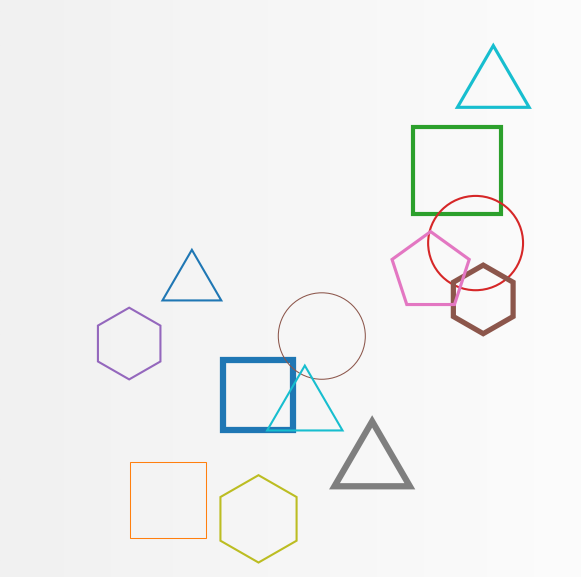[{"shape": "square", "thickness": 3, "radius": 0.3, "center": [0.444, 0.315]}, {"shape": "triangle", "thickness": 1, "radius": 0.29, "center": [0.33, 0.508]}, {"shape": "square", "thickness": 0.5, "radius": 0.33, "center": [0.29, 0.133]}, {"shape": "square", "thickness": 2, "radius": 0.38, "center": [0.786, 0.703]}, {"shape": "circle", "thickness": 1, "radius": 0.41, "center": [0.818, 0.578]}, {"shape": "hexagon", "thickness": 1, "radius": 0.31, "center": [0.222, 0.404]}, {"shape": "circle", "thickness": 0.5, "radius": 0.37, "center": [0.554, 0.417]}, {"shape": "hexagon", "thickness": 2.5, "radius": 0.3, "center": [0.831, 0.481]}, {"shape": "pentagon", "thickness": 1.5, "radius": 0.35, "center": [0.741, 0.528]}, {"shape": "triangle", "thickness": 3, "radius": 0.37, "center": [0.64, 0.195]}, {"shape": "hexagon", "thickness": 1, "radius": 0.38, "center": [0.445, 0.101]}, {"shape": "triangle", "thickness": 1, "radius": 0.37, "center": [0.524, 0.291]}, {"shape": "triangle", "thickness": 1.5, "radius": 0.36, "center": [0.849, 0.849]}]